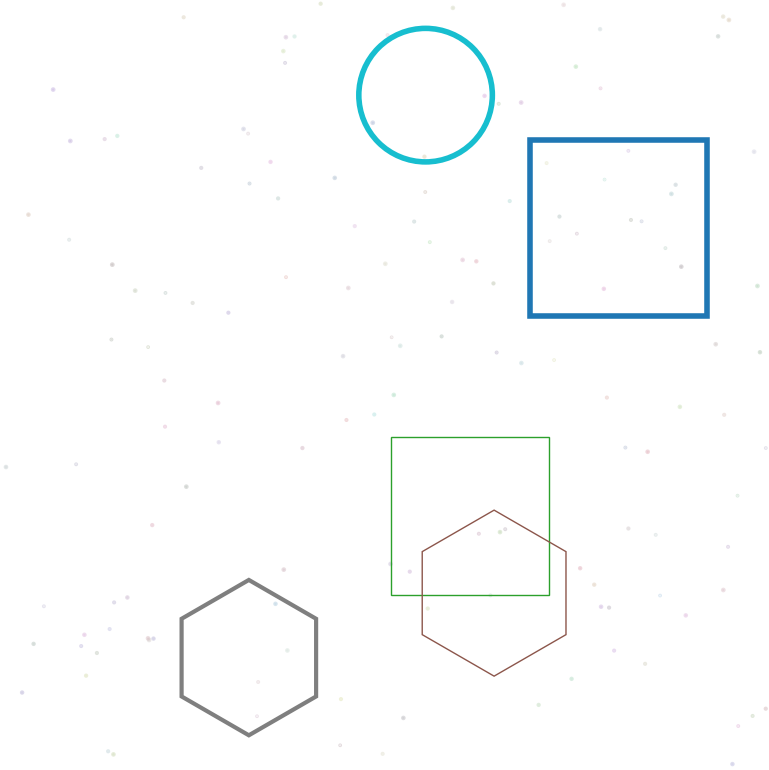[{"shape": "square", "thickness": 2, "radius": 0.57, "center": [0.803, 0.704]}, {"shape": "square", "thickness": 0.5, "radius": 0.51, "center": [0.61, 0.33]}, {"shape": "hexagon", "thickness": 0.5, "radius": 0.54, "center": [0.642, 0.23]}, {"shape": "hexagon", "thickness": 1.5, "radius": 0.5, "center": [0.323, 0.146]}, {"shape": "circle", "thickness": 2, "radius": 0.43, "center": [0.553, 0.876]}]